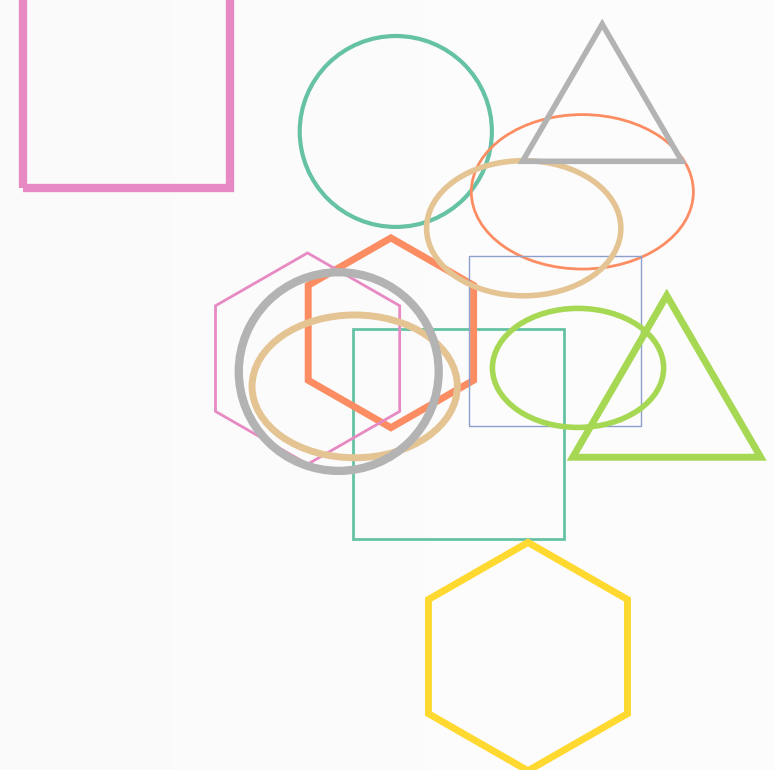[{"shape": "circle", "thickness": 1.5, "radius": 0.62, "center": [0.511, 0.829]}, {"shape": "square", "thickness": 1, "radius": 0.68, "center": [0.592, 0.436]}, {"shape": "hexagon", "thickness": 2.5, "radius": 0.62, "center": [0.504, 0.568]}, {"shape": "oval", "thickness": 1, "radius": 0.72, "center": [0.751, 0.751]}, {"shape": "square", "thickness": 0.5, "radius": 0.55, "center": [0.717, 0.557]}, {"shape": "square", "thickness": 3, "radius": 0.67, "center": [0.163, 0.889]}, {"shape": "hexagon", "thickness": 1, "radius": 0.69, "center": [0.397, 0.534]}, {"shape": "triangle", "thickness": 2.5, "radius": 0.7, "center": [0.86, 0.476]}, {"shape": "oval", "thickness": 2, "radius": 0.55, "center": [0.746, 0.522]}, {"shape": "hexagon", "thickness": 2.5, "radius": 0.74, "center": [0.681, 0.147]}, {"shape": "oval", "thickness": 2, "radius": 0.63, "center": [0.676, 0.704]}, {"shape": "oval", "thickness": 2.5, "radius": 0.66, "center": [0.458, 0.498]}, {"shape": "circle", "thickness": 3, "radius": 0.64, "center": [0.437, 0.517]}, {"shape": "triangle", "thickness": 2, "radius": 0.59, "center": [0.777, 0.85]}]